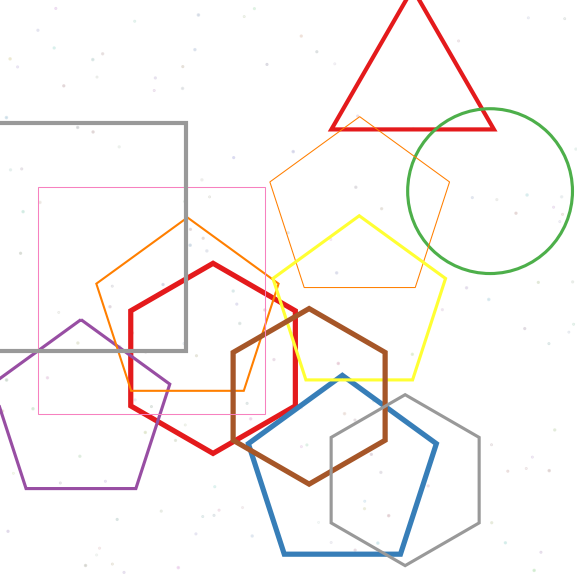[{"shape": "hexagon", "thickness": 2.5, "radius": 0.82, "center": [0.369, 0.379]}, {"shape": "triangle", "thickness": 2, "radius": 0.81, "center": [0.715, 0.856]}, {"shape": "pentagon", "thickness": 2.5, "radius": 0.86, "center": [0.593, 0.178]}, {"shape": "circle", "thickness": 1.5, "radius": 0.71, "center": [0.849, 0.668]}, {"shape": "pentagon", "thickness": 1.5, "radius": 0.81, "center": [0.14, 0.284]}, {"shape": "pentagon", "thickness": 0.5, "radius": 0.82, "center": [0.623, 0.634]}, {"shape": "pentagon", "thickness": 1, "radius": 0.83, "center": [0.325, 0.457]}, {"shape": "pentagon", "thickness": 1.5, "radius": 0.79, "center": [0.622, 0.468]}, {"shape": "hexagon", "thickness": 2.5, "radius": 0.76, "center": [0.535, 0.313]}, {"shape": "square", "thickness": 0.5, "radius": 0.98, "center": [0.262, 0.479]}, {"shape": "square", "thickness": 2, "radius": 0.98, "center": [0.125, 0.589]}, {"shape": "hexagon", "thickness": 1.5, "radius": 0.74, "center": [0.702, 0.168]}]